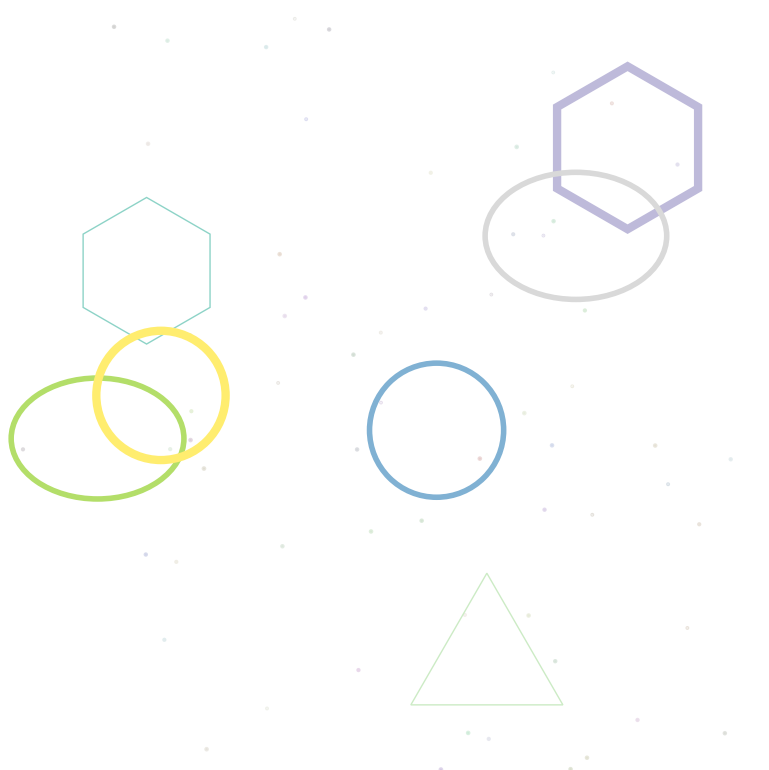[{"shape": "hexagon", "thickness": 0.5, "radius": 0.48, "center": [0.19, 0.648]}, {"shape": "hexagon", "thickness": 3, "radius": 0.53, "center": [0.815, 0.808]}, {"shape": "circle", "thickness": 2, "radius": 0.44, "center": [0.567, 0.441]}, {"shape": "oval", "thickness": 2, "radius": 0.56, "center": [0.127, 0.431]}, {"shape": "oval", "thickness": 2, "radius": 0.59, "center": [0.748, 0.694]}, {"shape": "triangle", "thickness": 0.5, "radius": 0.57, "center": [0.632, 0.142]}, {"shape": "circle", "thickness": 3, "radius": 0.42, "center": [0.209, 0.486]}]